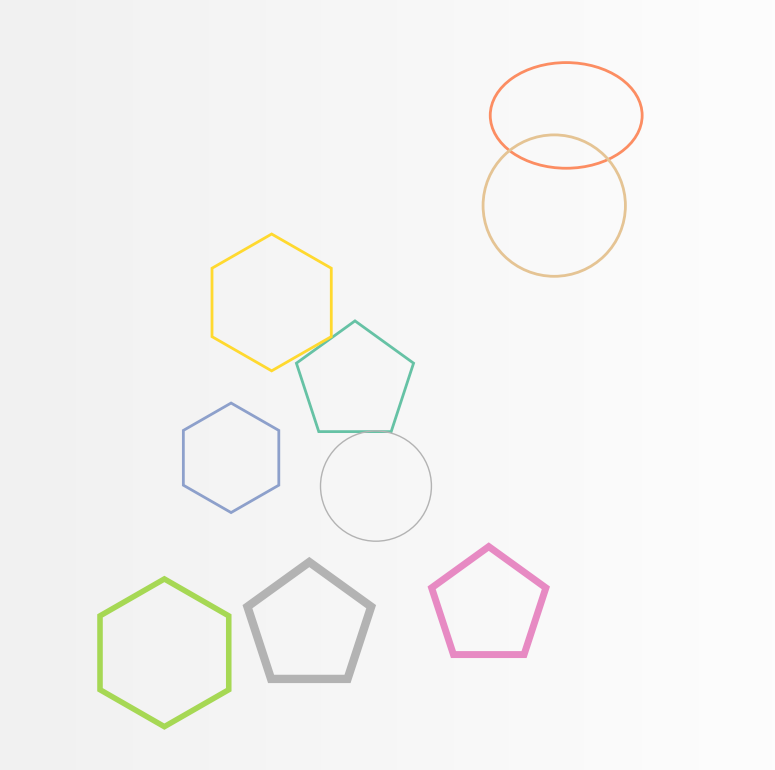[{"shape": "pentagon", "thickness": 1, "radius": 0.4, "center": [0.458, 0.504]}, {"shape": "oval", "thickness": 1, "radius": 0.49, "center": [0.731, 0.85]}, {"shape": "hexagon", "thickness": 1, "radius": 0.36, "center": [0.298, 0.405]}, {"shape": "pentagon", "thickness": 2.5, "radius": 0.39, "center": [0.631, 0.213]}, {"shape": "hexagon", "thickness": 2, "radius": 0.48, "center": [0.212, 0.152]}, {"shape": "hexagon", "thickness": 1, "radius": 0.44, "center": [0.351, 0.607]}, {"shape": "circle", "thickness": 1, "radius": 0.46, "center": [0.715, 0.733]}, {"shape": "circle", "thickness": 0.5, "radius": 0.36, "center": [0.485, 0.369]}, {"shape": "pentagon", "thickness": 3, "radius": 0.42, "center": [0.399, 0.186]}]